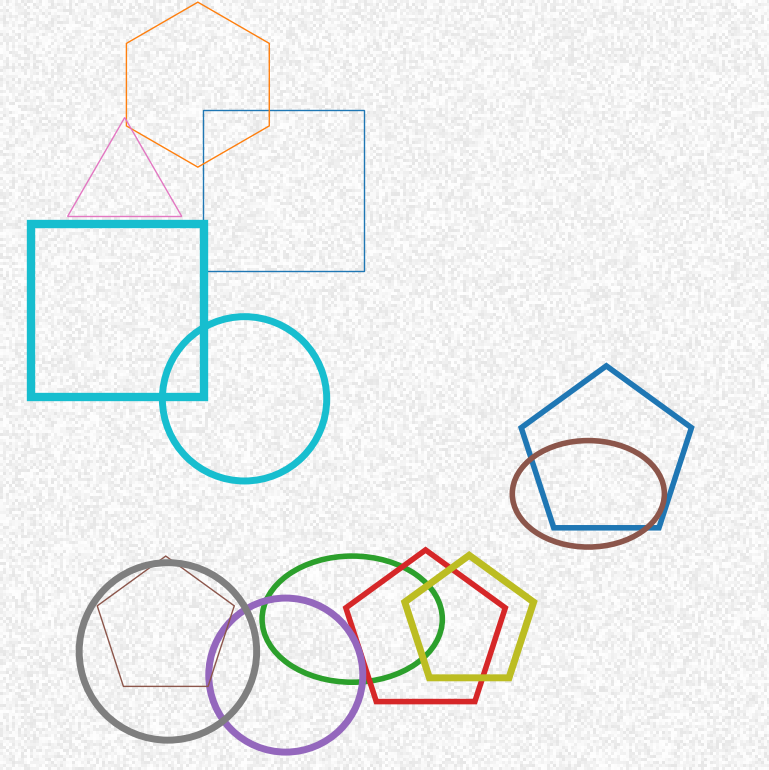[{"shape": "pentagon", "thickness": 2, "radius": 0.58, "center": [0.787, 0.409]}, {"shape": "square", "thickness": 0.5, "radius": 0.52, "center": [0.368, 0.753]}, {"shape": "hexagon", "thickness": 0.5, "radius": 0.54, "center": [0.257, 0.89]}, {"shape": "oval", "thickness": 2, "radius": 0.59, "center": [0.457, 0.196]}, {"shape": "pentagon", "thickness": 2, "radius": 0.54, "center": [0.553, 0.177]}, {"shape": "circle", "thickness": 2.5, "radius": 0.5, "center": [0.371, 0.123]}, {"shape": "pentagon", "thickness": 0.5, "radius": 0.47, "center": [0.215, 0.184]}, {"shape": "oval", "thickness": 2, "radius": 0.49, "center": [0.764, 0.359]}, {"shape": "triangle", "thickness": 0.5, "radius": 0.43, "center": [0.162, 0.762]}, {"shape": "circle", "thickness": 2.5, "radius": 0.58, "center": [0.218, 0.154]}, {"shape": "pentagon", "thickness": 2.5, "radius": 0.44, "center": [0.609, 0.191]}, {"shape": "circle", "thickness": 2.5, "radius": 0.53, "center": [0.318, 0.482]}, {"shape": "square", "thickness": 3, "radius": 0.56, "center": [0.152, 0.596]}]